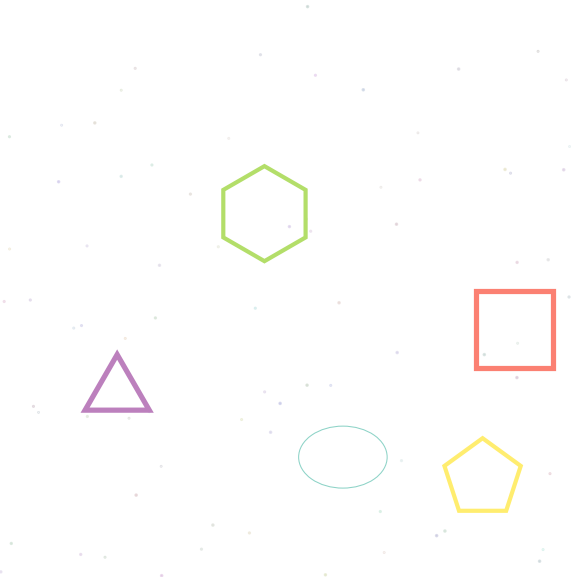[{"shape": "oval", "thickness": 0.5, "radius": 0.38, "center": [0.594, 0.208]}, {"shape": "square", "thickness": 2.5, "radius": 0.33, "center": [0.891, 0.428]}, {"shape": "hexagon", "thickness": 2, "radius": 0.41, "center": [0.458, 0.629]}, {"shape": "triangle", "thickness": 2.5, "radius": 0.32, "center": [0.203, 0.321]}, {"shape": "pentagon", "thickness": 2, "radius": 0.35, "center": [0.836, 0.171]}]